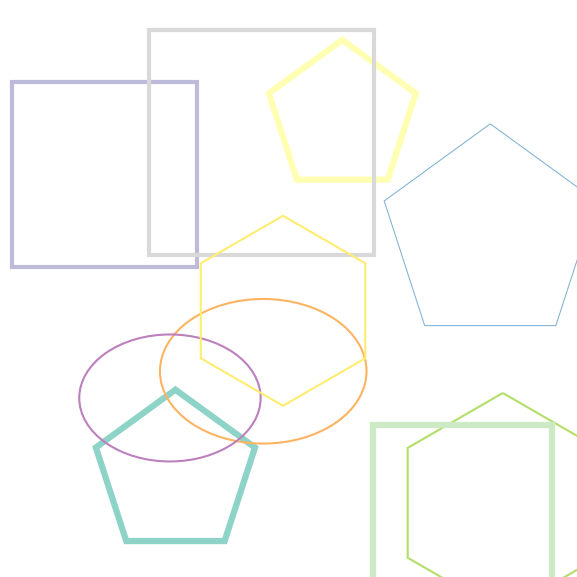[{"shape": "pentagon", "thickness": 3, "radius": 0.72, "center": [0.304, 0.179]}, {"shape": "pentagon", "thickness": 3, "radius": 0.67, "center": [0.593, 0.796]}, {"shape": "square", "thickness": 2, "radius": 0.8, "center": [0.181, 0.697]}, {"shape": "pentagon", "thickness": 0.5, "radius": 0.97, "center": [0.849, 0.592]}, {"shape": "oval", "thickness": 1, "radius": 0.89, "center": [0.456, 0.356]}, {"shape": "hexagon", "thickness": 1, "radius": 0.95, "center": [0.871, 0.128]}, {"shape": "square", "thickness": 2, "radius": 0.98, "center": [0.453, 0.752]}, {"shape": "oval", "thickness": 1, "radius": 0.79, "center": [0.294, 0.31]}, {"shape": "square", "thickness": 3, "radius": 0.77, "center": [0.801, 0.109]}, {"shape": "hexagon", "thickness": 1, "radius": 0.82, "center": [0.49, 0.461]}]